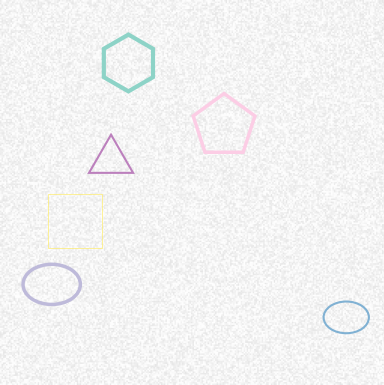[{"shape": "hexagon", "thickness": 3, "radius": 0.37, "center": [0.334, 0.836]}, {"shape": "oval", "thickness": 2.5, "radius": 0.37, "center": [0.134, 0.261]}, {"shape": "oval", "thickness": 1.5, "radius": 0.29, "center": [0.899, 0.176]}, {"shape": "pentagon", "thickness": 2.5, "radius": 0.42, "center": [0.582, 0.673]}, {"shape": "triangle", "thickness": 1.5, "radius": 0.33, "center": [0.288, 0.584]}, {"shape": "square", "thickness": 0.5, "radius": 0.35, "center": [0.195, 0.426]}]